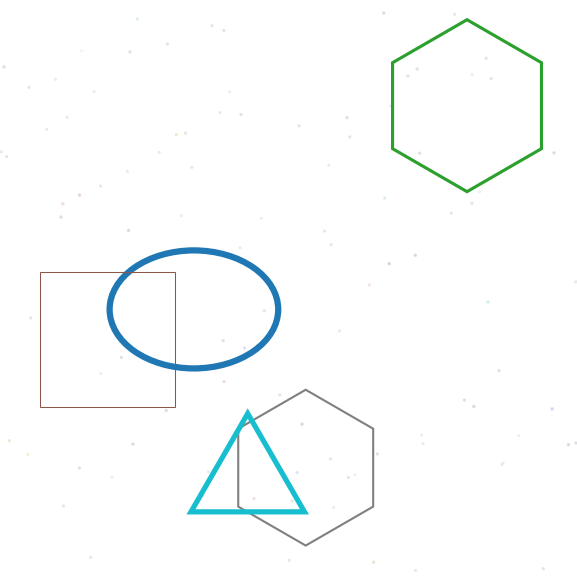[{"shape": "oval", "thickness": 3, "radius": 0.73, "center": [0.336, 0.463]}, {"shape": "hexagon", "thickness": 1.5, "radius": 0.74, "center": [0.809, 0.816]}, {"shape": "square", "thickness": 0.5, "radius": 0.58, "center": [0.186, 0.411]}, {"shape": "hexagon", "thickness": 1, "radius": 0.67, "center": [0.529, 0.189]}, {"shape": "triangle", "thickness": 2.5, "radius": 0.57, "center": [0.429, 0.17]}]